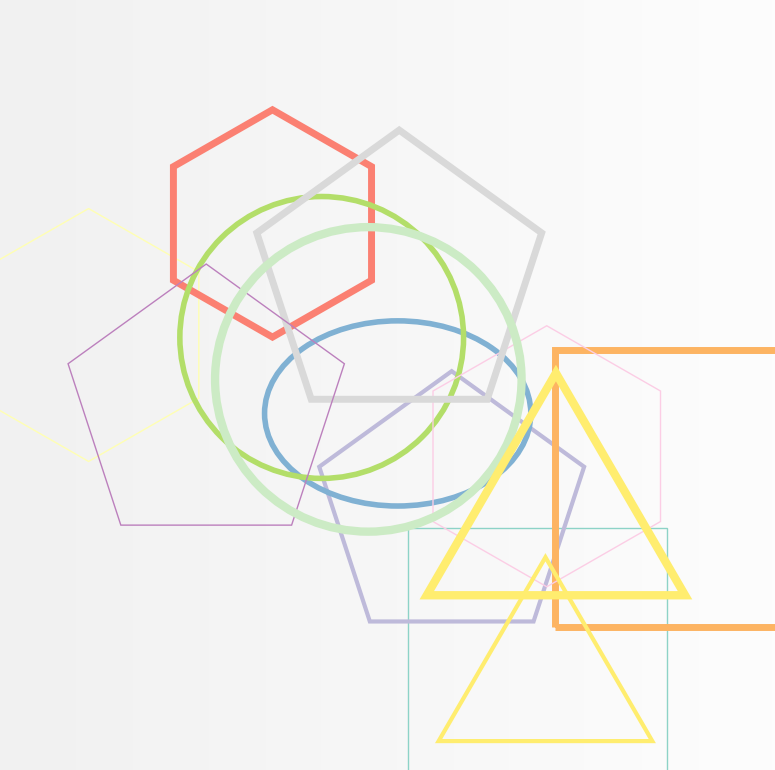[{"shape": "square", "thickness": 0.5, "radius": 0.83, "center": [0.694, 0.147]}, {"shape": "hexagon", "thickness": 0.5, "radius": 0.82, "center": [0.114, 0.565]}, {"shape": "pentagon", "thickness": 1.5, "radius": 0.9, "center": [0.583, 0.338]}, {"shape": "hexagon", "thickness": 2.5, "radius": 0.74, "center": [0.352, 0.71]}, {"shape": "oval", "thickness": 2, "radius": 0.86, "center": [0.513, 0.463]}, {"shape": "square", "thickness": 2.5, "radius": 0.9, "center": [0.896, 0.365]}, {"shape": "circle", "thickness": 2, "radius": 0.92, "center": [0.415, 0.562]}, {"shape": "hexagon", "thickness": 0.5, "radius": 0.85, "center": [0.705, 0.407]}, {"shape": "pentagon", "thickness": 2.5, "radius": 0.97, "center": [0.515, 0.638]}, {"shape": "pentagon", "thickness": 0.5, "radius": 0.94, "center": [0.266, 0.47]}, {"shape": "circle", "thickness": 3, "radius": 0.99, "center": [0.475, 0.507]}, {"shape": "triangle", "thickness": 1.5, "radius": 0.8, "center": [0.704, 0.117]}, {"shape": "triangle", "thickness": 3, "radius": 0.96, "center": [0.717, 0.323]}]